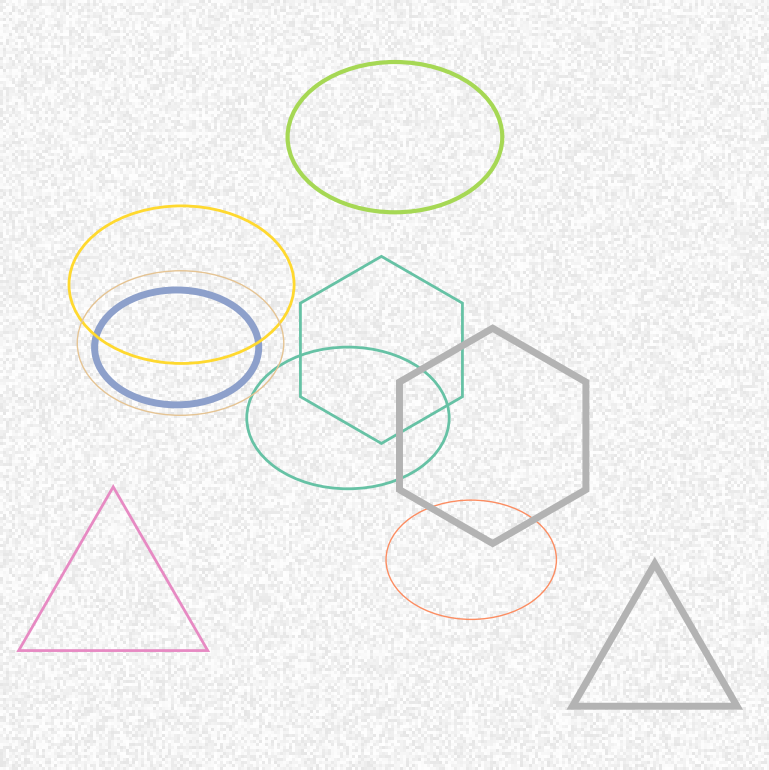[{"shape": "oval", "thickness": 1, "radius": 0.66, "center": [0.452, 0.457]}, {"shape": "hexagon", "thickness": 1, "radius": 0.61, "center": [0.495, 0.546]}, {"shape": "oval", "thickness": 0.5, "radius": 0.55, "center": [0.612, 0.273]}, {"shape": "oval", "thickness": 2.5, "radius": 0.53, "center": [0.229, 0.549]}, {"shape": "triangle", "thickness": 1, "radius": 0.71, "center": [0.147, 0.226]}, {"shape": "oval", "thickness": 1.5, "radius": 0.7, "center": [0.513, 0.822]}, {"shape": "oval", "thickness": 1, "radius": 0.73, "center": [0.236, 0.63]}, {"shape": "oval", "thickness": 0.5, "radius": 0.67, "center": [0.234, 0.555]}, {"shape": "hexagon", "thickness": 2.5, "radius": 0.7, "center": [0.64, 0.434]}, {"shape": "triangle", "thickness": 2.5, "radius": 0.62, "center": [0.85, 0.145]}]